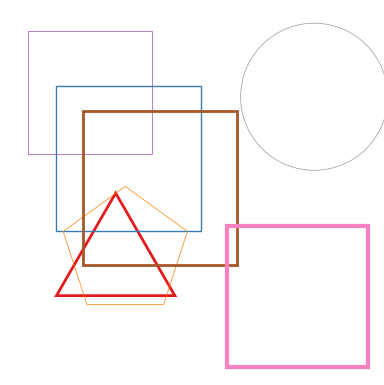[{"shape": "triangle", "thickness": 2, "radius": 0.89, "center": [0.3, 0.321]}, {"shape": "square", "thickness": 1, "radius": 0.94, "center": [0.334, 0.589]}, {"shape": "square", "thickness": 0.5, "radius": 0.8, "center": [0.233, 0.76]}, {"shape": "pentagon", "thickness": 0.5, "radius": 0.85, "center": [0.326, 0.346]}, {"shape": "square", "thickness": 2, "radius": 1.0, "center": [0.415, 0.512]}, {"shape": "square", "thickness": 3, "radius": 0.92, "center": [0.773, 0.23]}, {"shape": "circle", "thickness": 0.5, "radius": 0.96, "center": [0.816, 0.749]}]